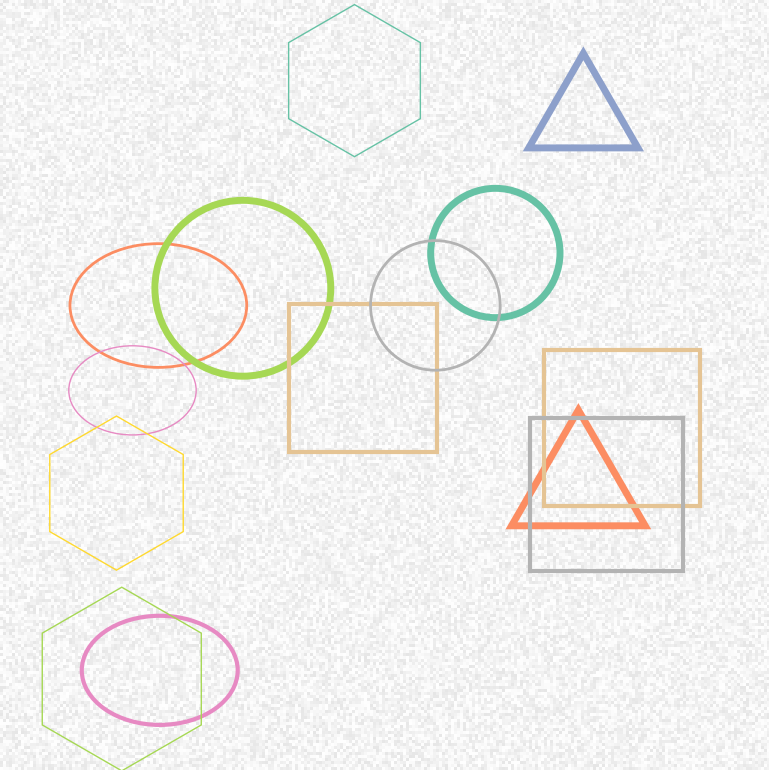[{"shape": "circle", "thickness": 2.5, "radius": 0.42, "center": [0.643, 0.671]}, {"shape": "hexagon", "thickness": 0.5, "radius": 0.49, "center": [0.46, 0.895]}, {"shape": "oval", "thickness": 1, "radius": 0.57, "center": [0.206, 0.603]}, {"shape": "triangle", "thickness": 2.5, "radius": 0.5, "center": [0.751, 0.367]}, {"shape": "triangle", "thickness": 2.5, "radius": 0.41, "center": [0.758, 0.849]}, {"shape": "oval", "thickness": 1.5, "radius": 0.51, "center": [0.207, 0.129]}, {"shape": "oval", "thickness": 0.5, "radius": 0.41, "center": [0.172, 0.493]}, {"shape": "hexagon", "thickness": 0.5, "radius": 0.6, "center": [0.158, 0.118]}, {"shape": "circle", "thickness": 2.5, "radius": 0.57, "center": [0.315, 0.626]}, {"shape": "hexagon", "thickness": 0.5, "radius": 0.5, "center": [0.151, 0.36]}, {"shape": "square", "thickness": 1.5, "radius": 0.5, "center": [0.808, 0.444]}, {"shape": "square", "thickness": 1.5, "radius": 0.48, "center": [0.472, 0.509]}, {"shape": "square", "thickness": 1.5, "radius": 0.5, "center": [0.788, 0.358]}, {"shape": "circle", "thickness": 1, "radius": 0.42, "center": [0.565, 0.603]}]